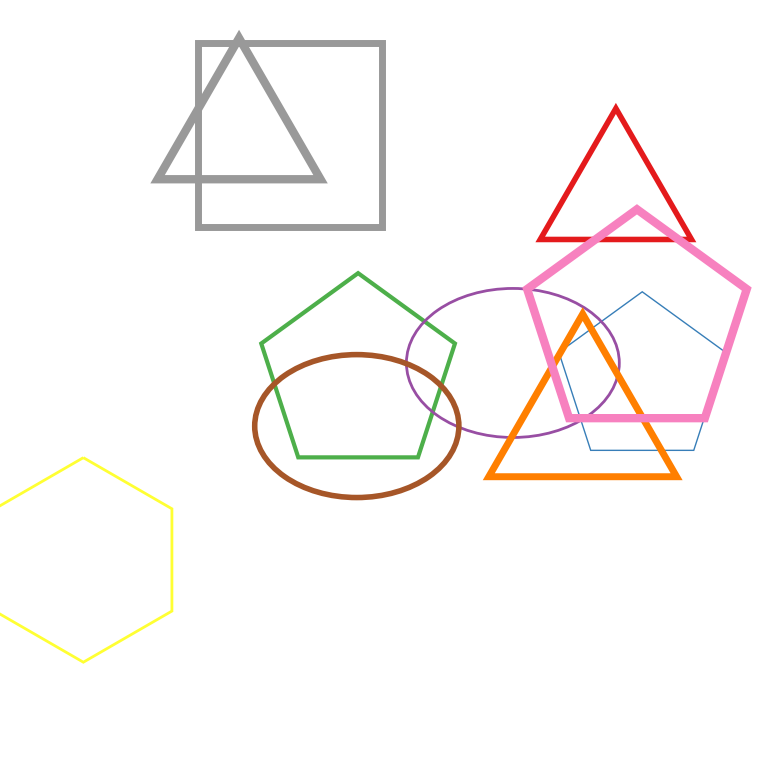[{"shape": "triangle", "thickness": 2, "radius": 0.57, "center": [0.8, 0.746]}, {"shape": "pentagon", "thickness": 0.5, "radius": 0.57, "center": [0.834, 0.507]}, {"shape": "pentagon", "thickness": 1.5, "radius": 0.66, "center": [0.465, 0.513]}, {"shape": "oval", "thickness": 1, "radius": 0.69, "center": [0.666, 0.529]}, {"shape": "triangle", "thickness": 2.5, "radius": 0.7, "center": [0.757, 0.451]}, {"shape": "hexagon", "thickness": 1, "radius": 0.66, "center": [0.108, 0.273]}, {"shape": "oval", "thickness": 2, "radius": 0.66, "center": [0.463, 0.447]}, {"shape": "pentagon", "thickness": 3, "radius": 0.75, "center": [0.827, 0.578]}, {"shape": "square", "thickness": 2.5, "radius": 0.6, "center": [0.376, 0.825]}, {"shape": "triangle", "thickness": 3, "radius": 0.61, "center": [0.31, 0.828]}]